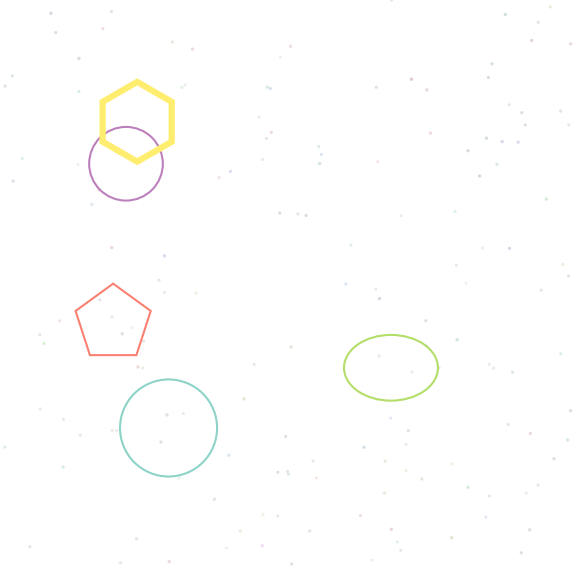[{"shape": "circle", "thickness": 1, "radius": 0.42, "center": [0.292, 0.258]}, {"shape": "pentagon", "thickness": 1, "radius": 0.34, "center": [0.196, 0.44]}, {"shape": "oval", "thickness": 1, "radius": 0.41, "center": [0.677, 0.362]}, {"shape": "circle", "thickness": 1, "radius": 0.32, "center": [0.218, 0.716]}, {"shape": "hexagon", "thickness": 3, "radius": 0.35, "center": [0.238, 0.788]}]